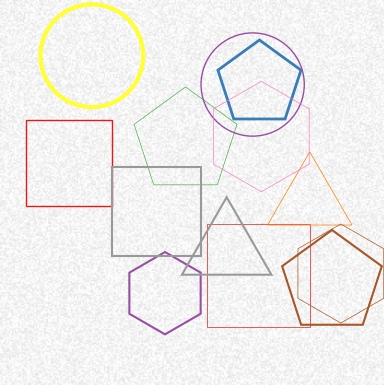[{"shape": "square", "thickness": 0.5, "radius": 0.67, "center": [0.672, 0.284]}, {"shape": "square", "thickness": 1, "radius": 0.55, "center": [0.18, 0.576]}, {"shape": "pentagon", "thickness": 2, "radius": 0.57, "center": [0.674, 0.783]}, {"shape": "pentagon", "thickness": 0.5, "radius": 0.7, "center": [0.482, 0.634]}, {"shape": "circle", "thickness": 1, "radius": 0.67, "center": [0.656, 0.78]}, {"shape": "hexagon", "thickness": 1.5, "radius": 0.53, "center": [0.429, 0.238]}, {"shape": "triangle", "thickness": 0.5, "radius": 0.63, "center": [0.805, 0.479]}, {"shape": "circle", "thickness": 3, "radius": 0.67, "center": [0.239, 0.855]}, {"shape": "hexagon", "thickness": 0.5, "radius": 0.64, "center": [0.885, 0.29]}, {"shape": "pentagon", "thickness": 1.5, "radius": 0.68, "center": [0.862, 0.267]}, {"shape": "hexagon", "thickness": 0.5, "radius": 0.72, "center": [0.679, 0.645]}, {"shape": "square", "thickness": 1.5, "radius": 0.58, "center": [0.406, 0.451]}, {"shape": "triangle", "thickness": 1.5, "radius": 0.67, "center": [0.589, 0.354]}]